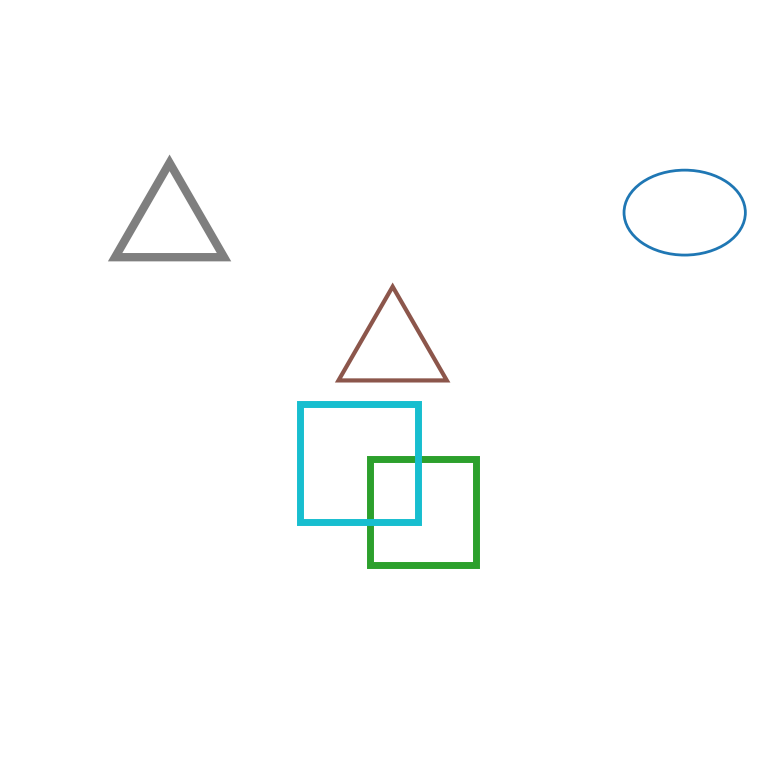[{"shape": "oval", "thickness": 1, "radius": 0.39, "center": [0.889, 0.724]}, {"shape": "square", "thickness": 2.5, "radius": 0.34, "center": [0.55, 0.336]}, {"shape": "triangle", "thickness": 1.5, "radius": 0.41, "center": [0.51, 0.547]}, {"shape": "triangle", "thickness": 3, "radius": 0.41, "center": [0.22, 0.707]}, {"shape": "square", "thickness": 2.5, "radius": 0.38, "center": [0.467, 0.399]}]